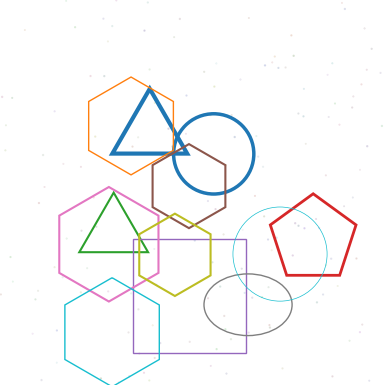[{"shape": "circle", "thickness": 2.5, "radius": 0.52, "center": [0.555, 0.6]}, {"shape": "triangle", "thickness": 3, "radius": 0.56, "center": [0.389, 0.657]}, {"shape": "hexagon", "thickness": 1, "radius": 0.64, "center": [0.34, 0.673]}, {"shape": "triangle", "thickness": 1.5, "radius": 0.52, "center": [0.295, 0.396]}, {"shape": "pentagon", "thickness": 2, "radius": 0.59, "center": [0.813, 0.38]}, {"shape": "square", "thickness": 1, "radius": 0.74, "center": [0.492, 0.232]}, {"shape": "hexagon", "thickness": 1.5, "radius": 0.55, "center": [0.491, 0.517]}, {"shape": "hexagon", "thickness": 1.5, "radius": 0.74, "center": [0.283, 0.366]}, {"shape": "oval", "thickness": 1, "radius": 0.57, "center": [0.644, 0.208]}, {"shape": "hexagon", "thickness": 1.5, "radius": 0.53, "center": [0.454, 0.338]}, {"shape": "circle", "thickness": 0.5, "radius": 0.61, "center": [0.727, 0.34]}, {"shape": "hexagon", "thickness": 1, "radius": 0.71, "center": [0.291, 0.137]}]